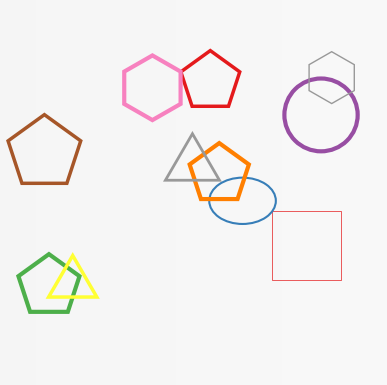[{"shape": "square", "thickness": 0.5, "radius": 0.45, "center": [0.79, 0.363]}, {"shape": "pentagon", "thickness": 2.5, "radius": 0.4, "center": [0.543, 0.789]}, {"shape": "oval", "thickness": 1.5, "radius": 0.43, "center": [0.626, 0.478]}, {"shape": "pentagon", "thickness": 3, "radius": 0.41, "center": [0.126, 0.257]}, {"shape": "circle", "thickness": 3, "radius": 0.47, "center": [0.828, 0.702]}, {"shape": "pentagon", "thickness": 3, "radius": 0.4, "center": [0.566, 0.548]}, {"shape": "triangle", "thickness": 2.5, "radius": 0.36, "center": [0.188, 0.264]}, {"shape": "pentagon", "thickness": 2.5, "radius": 0.49, "center": [0.115, 0.604]}, {"shape": "hexagon", "thickness": 3, "radius": 0.42, "center": [0.393, 0.772]}, {"shape": "hexagon", "thickness": 1, "radius": 0.34, "center": [0.856, 0.798]}, {"shape": "triangle", "thickness": 2, "radius": 0.4, "center": [0.497, 0.572]}]